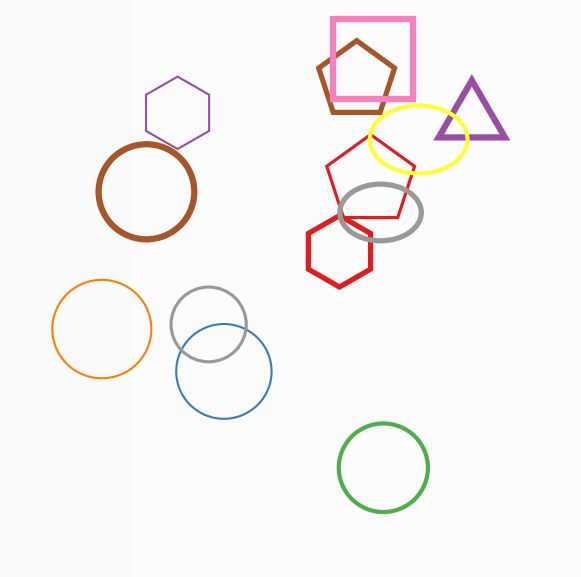[{"shape": "pentagon", "thickness": 1.5, "radius": 0.4, "center": [0.638, 0.687]}, {"shape": "hexagon", "thickness": 2.5, "radius": 0.31, "center": [0.584, 0.564]}, {"shape": "circle", "thickness": 1, "radius": 0.41, "center": [0.385, 0.356]}, {"shape": "circle", "thickness": 2, "radius": 0.38, "center": [0.66, 0.189]}, {"shape": "hexagon", "thickness": 1, "radius": 0.31, "center": [0.306, 0.804]}, {"shape": "triangle", "thickness": 3, "radius": 0.33, "center": [0.812, 0.794]}, {"shape": "circle", "thickness": 1, "radius": 0.43, "center": [0.175, 0.429]}, {"shape": "oval", "thickness": 2, "radius": 0.42, "center": [0.72, 0.758]}, {"shape": "circle", "thickness": 3, "radius": 0.41, "center": [0.252, 0.667]}, {"shape": "pentagon", "thickness": 2.5, "radius": 0.34, "center": [0.614, 0.86]}, {"shape": "square", "thickness": 3, "radius": 0.35, "center": [0.642, 0.897]}, {"shape": "circle", "thickness": 1.5, "radius": 0.32, "center": [0.359, 0.437]}, {"shape": "oval", "thickness": 2.5, "radius": 0.35, "center": [0.655, 0.631]}]